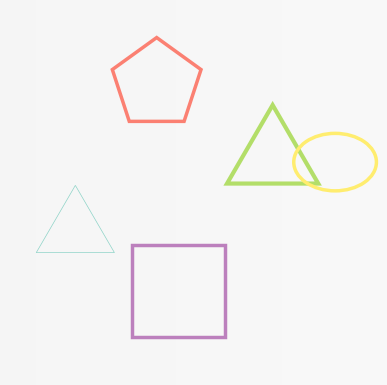[{"shape": "triangle", "thickness": 0.5, "radius": 0.58, "center": [0.194, 0.402]}, {"shape": "pentagon", "thickness": 2.5, "radius": 0.6, "center": [0.404, 0.782]}, {"shape": "triangle", "thickness": 3, "radius": 0.68, "center": [0.704, 0.591]}, {"shape": "square", "thickness": 2.5, "radius": 0.6, "center": [0.461, 0.245]}, {"shape": "oval", "thickness": 2.5, "radius": 0.53, "center": [0.865, 0.579]}]